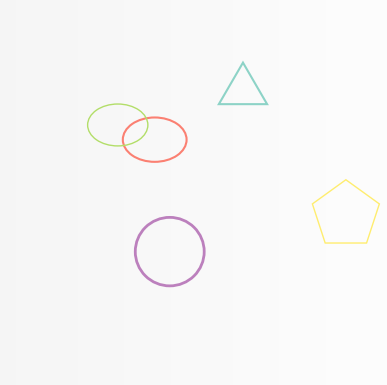[{"shape": "triangle", "thickness": 1.5, "radius": 0.36, "center": [0.627, 0.765]}, {"shape": "oval", "thickness": 1.5, "radius": 0.41, "center": [0.399, 0.637]}, {"shape": "oval", "thickness": 1, "radius": 0.39, "center": [0.304, 0.675]}, {"shape": "circle", "thickness": 2, "radius": 0.44, "center": [0.438, 0.346]}, {"shape": "pentagon", "thickness": 1, "radius": 0.45, "center": [0.893, 0.442]}]